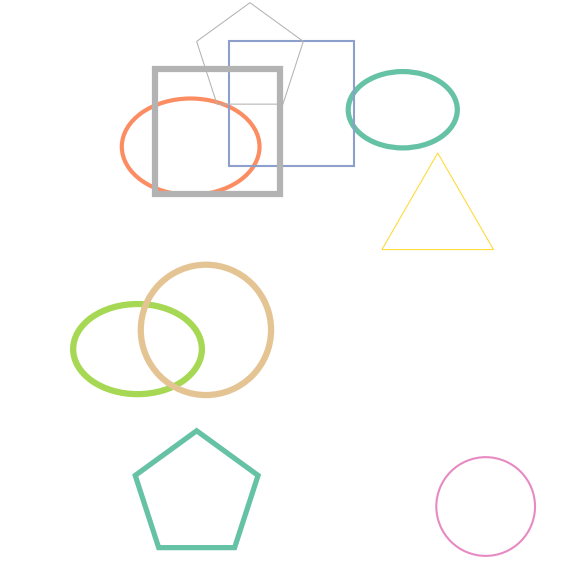[{"shape": "pentagon", "thickness": 2.5, "radius": 0.56, "center": [0.341, 0.141]}, {"shape": "oval", "thickness": 2.5, "radius": 0.47, "center": [0.697, 0.809]}, {"shape": "oval", "thickness": 2, "radius": 0.6, "center": [0.33, 0.745]}, {"shape": "square", "thickness": 1, "radius": 0.54, "center": [0.504, 0.82]}, {"shape": "circle", "thickness": 1, "radius": 0.43, "center": [0.841, 0.122]}, {"shape": "oval", "thickness": 3, "radius": 0.56, "center": [0.238, 0.395]}, {"shape": "triangle", "thickness": 0.5, "radius": 0.56, "center": [0.758, 0.623]}, {"shape": "circle", "thickness": 3, "radius": 0.56, "center": [0.357, 0.428]}, {"shape": "pentagon", "thickness": 0.5, "radius": 0.49, "center": [0.433, 0.897]}, {"shape": "square", "thickness": 3, "radius": 0.54, "center": [0.377, 0.771]}]